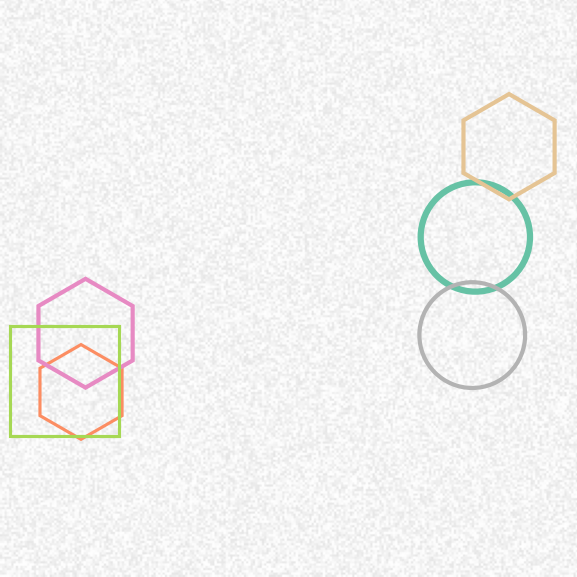[{"shape": "circle", "thickness": 3, "radius": 0.47, "center": [0.823, 0.589]}, {"shape": "hexagon", "thickness": 1.5, "radius": 0.41, "center": [0.14, 0.32]}, {"shape": "hexagon", "thickness": 2, "radius": 0.47, "center": [0.148, 0.422]}, {"shape": "square", "thickness": 1.5, "radius": 0.48, "center": [0.112, 0.339]}, {"shape": "hexagon", "thickness": 2, "radius": 0.46, "center": [0.881, 0.745]}, {"shape": "circle", "thickness": 2, "radius": 0.46, "center": [0.818, 0.419]}]